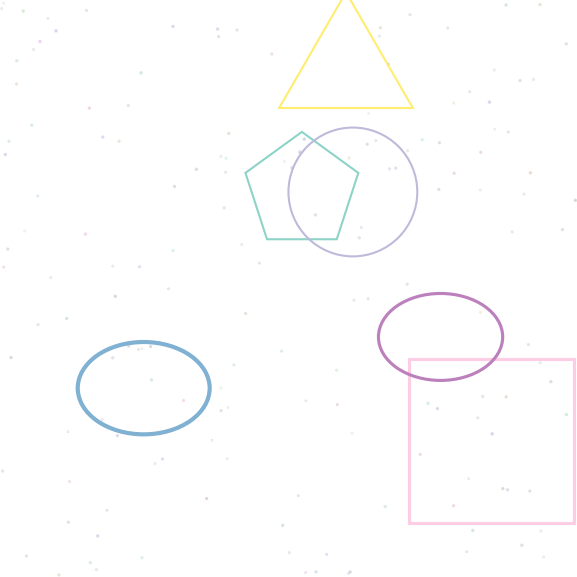[{"shape": "pentagon", "thickness": 1, "radius": 0.51, "center": [0.523, 0.668]}, {"shape": "circle", "thickness": 1, "radius": 0.56, "center": [0.611, 0.667]}, {"shape": "oval", "thickness": 2, "radius": 0.57, "center": [0.249, 0.327]}, {"shape": "square", "thickness": 1.5, "radius": 0.71, "center": [0.851, 0.236]}, {"shape": "oval", "thickness": 1.5, "radius": 0.54, "center": [0.763, 0.416]}, {"shape": "triangle", "thickness": 1, "radius": 0.67, "center": [0.599, 0.879]}]